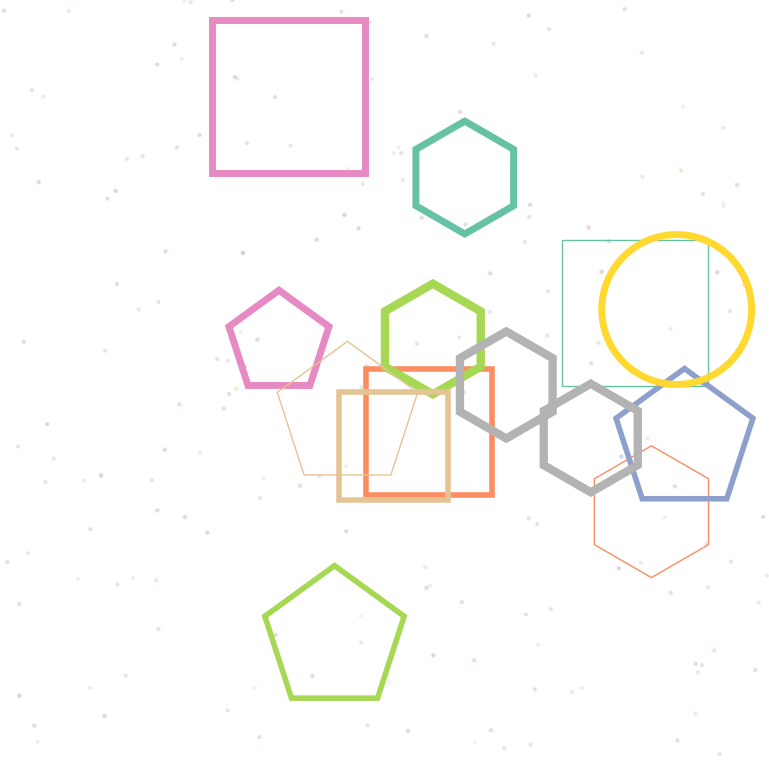[{"shape": "hexagon", "thickness": 2.5, "radius": 0.37, "center": [0.604, 0.769]}, {"shape": "square", "thickness": 0.5, "radius": 0.47, "center": [0.825, 0.593]}, {"shape": "square", "thickness": 2, "radius": 0.41, "center": [0.557, 0.439]}, {"shape": "hexagon", "thickness": 0.5, "radius": 0.43, "center": [0.846, 0.335]}, {"shape": "pentagon", "thickness": 2, "radius": 0.47, "center": [0.889, 0.428]}, {"shape": "pentagon", "thickness": 2.5, "radius": 0.34, "center": [0.362, 0.555]}, {"shape": "square", "thickness": 2.5, "radius": 0.5, "center": [0.374, 0.874]}, {"shape": "hexagon", "thickness": 3, "radius": 0.36, "center": [0.562, 0.56]}, {"shape": "pentagon", "thickness": 2, "radius": 0.48, "center": [0.434, 0.17]}, {"shape": "circle", "thickness": 2.5, "radius": 0.49, "center": [0.879, 0.598]}, {"shape": "pentagon", "thickness": 0.5, "radius": 0.48, "center": [0.451, 0.461]}, {"shape": "square", "thickness": 2, "radius": 0.35, "center": [0.511, 0.421]}, {"shape": "hexagon", "thickness": 3, "radius": 0.35, "center": [0.767, 0.431]}, {"shape": "hexagon", "thickness": 3, "radius": 0.35, "center": [0.658, 0.5]}]